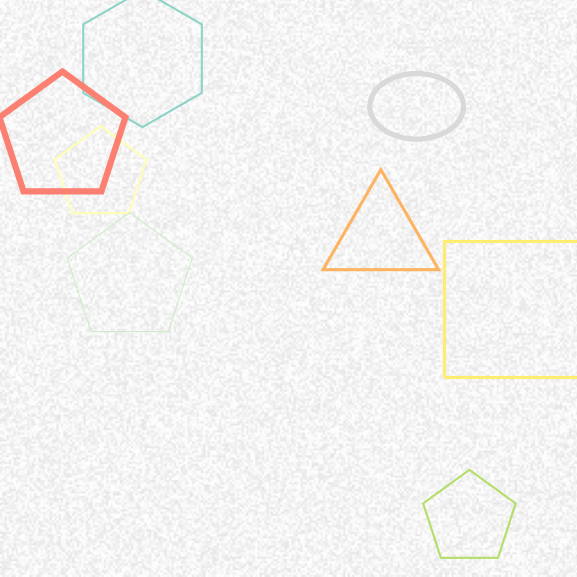[{"shape": "hexagon", "thickness": 1, "radius": 0.59, "center": [0.247, 0.898]}, {"shape": "pentagon", "thickness": 1, "radius": 0.42, "center": [0.174, 0.697]}, {"shape": "pentagon", "thickness": 3, "radius": 0.57, "center": [0.108, 0.761]}, {"shape": "triangle", "thickness": 1.5, "radius": 0.58, "center": [0.659, 0.59]}, {"shape": "pentagon", "thickness": 1, "radius": 0.42, "center": [0.813, 0.101]}, {"shape": "oval", "thickness": 2.5, "radius": 0.41, "center": [0.721, 0.815]}, {"shape": "pentagon", "thickness": 0.5, "radius": 0.57, "center": [0.225, 0.517]}, {"shape": "square", "thickness": 1.5, "radius": 0.59, "center": [0.886, 0.464]}]